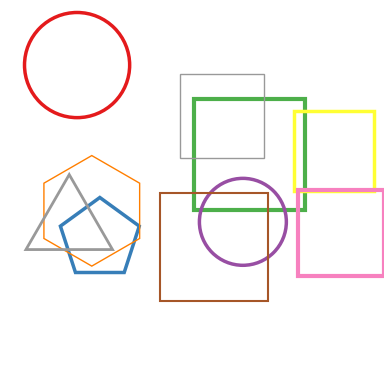[{"shape": "circle", "thickness": 2.5, "radius": 0.68, "center": [0.2, 0.831]}, {"shape": "pentagon", "thickness": 2.5, "radius": 0.54, "center": [0.259, 0.379]}, {"shape": "square", "thickness": 3, "radius": 0.72, "center": [0.648, 0.599]}, {"shape": "circle", "thickness": 2.5, "radius": 0.56, "center": [0.631, 0.424]}, {"shape": "hexagon", "thickness": 1, "radius": 0.72, "center": [0.238, 0.452]}, {"shape": "square", "thickness": 2.5, "radius": 0.52, "center": [0.868, 0.608]}, {"shape": "square", "thickness": 1.5, "radius": 0.7, "center": [0.556, 0.359]}, {"shape": "square", "thickness": 3, "radius": 0.55, "center": [0.885, 0.395]}, {"shape": "square", "thickness": 1, "radius": 0.55, "center": [0.576, 0.698]}, {"shape": "triangle", "thickness": 2, "radius": 0.65, "center": [0.18, 0.417]}]